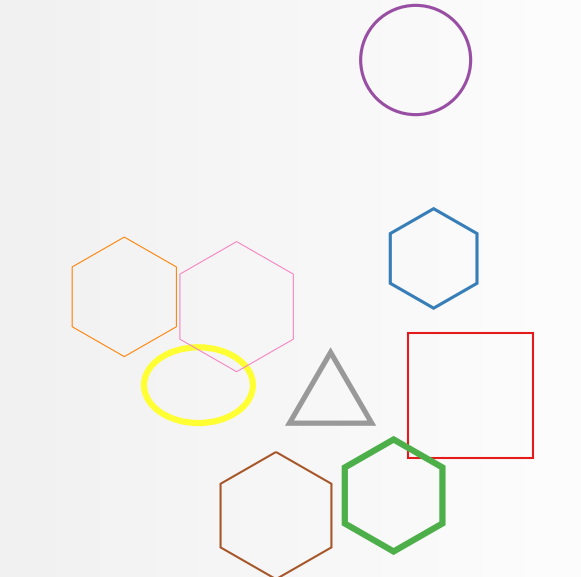[{"shape": "square", "thickness": 1, "radius": 0.54, "center": [0.809, 0.315]}, {"shape": "hexagon", "thickness": 1.5, "radius": 0.43, "center": [0.746, 0.552]}, {"shape": "hexagon", "thickness": 3, "radius": 0.48, "center": [0.677, 0.141]}, {"shape": "circle", "thickness": 1.5, "radius": 0.47, "center": [0.715, 0.895]}, {"shape": "hexagon", "thickness": 0.5, "radius": 0.52, "center": [0.214, 0.485]}, {"shape": "oval", "thickness": 3, "radius": 0.47, "center": [0.341, 0.332]}, {"shape": "hexagon", "thickness": 1, "radius": 0.55, "center": [0.475, 0.106]}, {"shape": "hexagon", "thickness": 0.5, "radius": 0.56, "center": [0.407, 0.468]}, {"shape": "triangle", "thickness": 2.5, "radius": 0.41, "center": [0.569, 0.307]}]